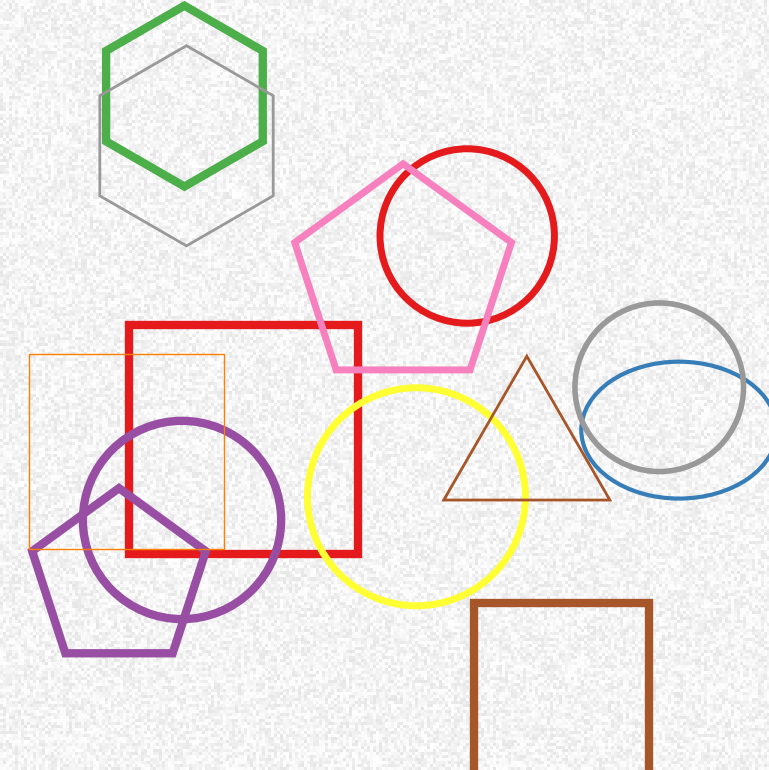[{"shape": "circle", "thickness": 2.5, "radius": 0.57, "center": [0.607, 0.694]}, {"shape": "square", "thickness": 3, "radius": 0.74, "center": [0.317, 0.429]}, {"shape": "oval", "thickness": 1.5, "radius": 0.63, "center": [0.882, 0.441]}, {"shape": "hexagon", "thickness": 3, "radius": 0.59, "center": [0.24, 0.875]}, {"shape": "pentagon", "thickness": 3, "radius": 0.59, "center": [0.155, 0.248]}, {"shape": "circle", "thickness": 3, "radius": 0.64, "center": [0.236, 0.325]}, {"shape": "square", "thickness": 0.5, "radius": 0.63, "center": [0.164, 0.413]}, {"shape": "circle", "thickness": 2.5, "radius": 0.71, "center": [0.541, 0.355]}, {"shape": "triangle", "thickness": 1, "radius": 0.62, "center": [0.684, 0.413]}, {"shape": "square", "thickness": 3, "radius": 0.57, "center": [0.729, 0.103]}, {"shape": "pentagon", "thickness": 2.5, "radius": 0.74, "center": [0.523, 0.639]}, {"shape": "hexagon", "thickness": 1, "radius": 0.65, "center": [0.242, 0.811]}, {"shape": "circle", "thickness": 2, "radius": 0.55, "center": [0.856, 0.497]}]